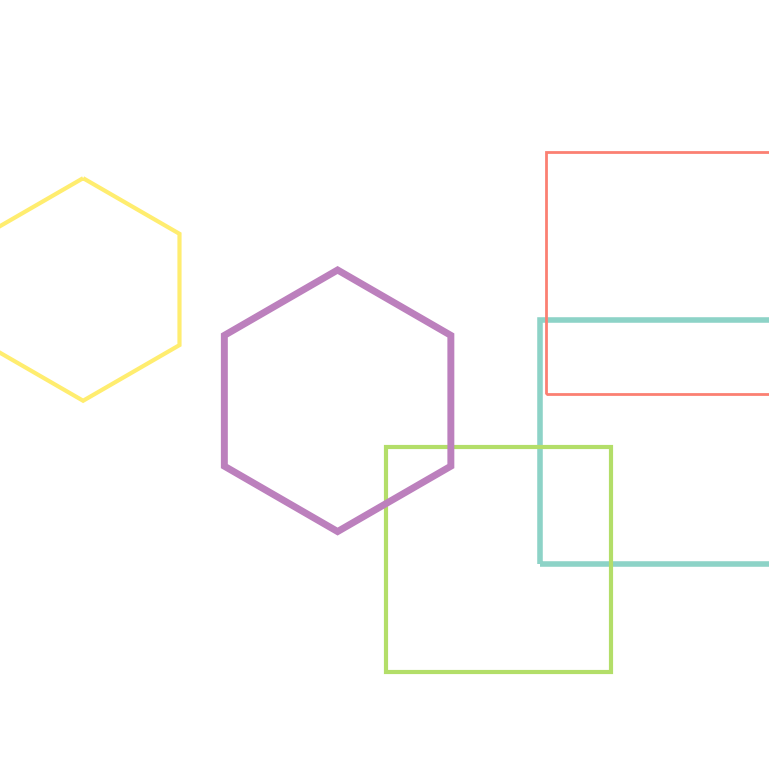[{"shape": "square", "thickness": 2, "radius": 0.79, "center": [0.86, 0.426]}, {"shape": "square", "thickness": 1, "radius": 0.79, "center": [0.867, 0.645]}, {"shape": "square", "thickness": 1.5, "radius": 0.73, "center": [0.647, 0.274]}, {"shape": "hexagon", "thickness": 2.5, "radius": 0.85, "center": [0.438, 0.48]}, {"shape": "hexagon", "thickness": 1.5, "radius": 0.72, "center": [0.108, 0.624]}]